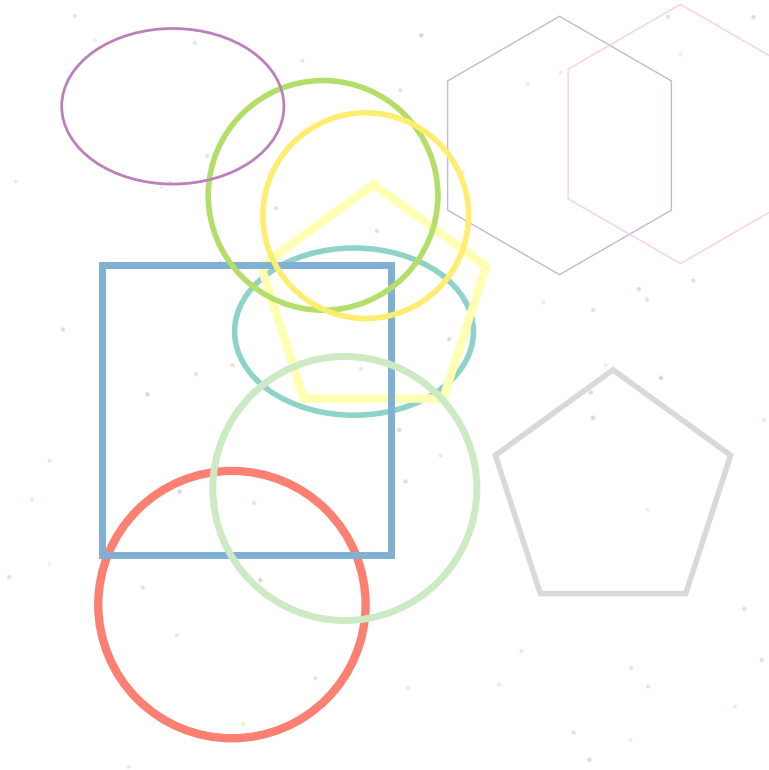[{"shape": "oval", "thickness": 2, "radius": 0.78, "center": [0.46, 0.569]}, {"shape": "pentagon", "thickness": 3, "radius": 0.77, "center": [0.485, 0.607]}, {"shape": "hexagon", "thickness": 0.5, "radius": 0.84, "center": [0.727, 0.811]}, {"shape": "circle", "thickness": 3, "radius": 0.87, "center": [0.301, 0.215]}, {"shape": "square", "thickness": 2.5, "radius": 0.94, "center": [0.32, 0.468]}, {"shape": "circle", "thickness": 2, "radius": 0.75, "center": [0.42, 0.746]}, {"shape": "hexagon", "thickness": 0.5, "radius": 0.84, "center": [0.884, 0.826]}, {"shape": "pentagon", "thickness": 2, "radius": 0.8, "center": [0.796, 0.359]}, {"shape": "oval", "thickness": 1, "radius": 0.72, "center": [0.224, 0.862]}, {"shape": "circle", "thickness": 2.5, "radius": 0.86, "center": [0.448, 0.366]}, {"shape": "circle", "thickness": 2, "radius": 0.67, "center": [0.475, 0.72]}]